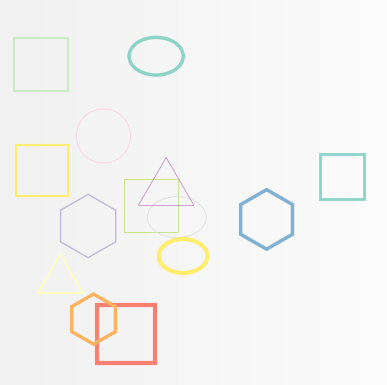[{"shape": "oval", "thickness": 2.5, "radius": 0.35, "center": [0.403, 0.854]}, {"shape": "square", "thickness": 2, "radius": 0.29, "center": [0.882, 0.542]}, {"shape": "triangle", "thickness": 1, "radius": 0.34, "center": [0.156, 0.272]}, {"shape": "hexagon", "thickness": 1, "radius": 0.41, "center": [0.227, 0.413]}, {"shape": "square", "thickness": 3, "radius": 0.37, "center": [0.326, 0.133]}, {"shape": "hexagon", "thickness": 2.5, "radius": 0.39, "center": [0.688, 0.43]}, {"shape": "hexagon", "thickness": 2.5, "radius": 0.33, "center": [0.242, 0.171]}, {"shape": "square", "thickness": 0.5, "radius": 0.35, "center": [0.39, 0.466]}, {"shape": "circle", "thickness": 0.5, "radius": 0.35, "center": [0.267, 0.647]}, {"shape": "oval", "thickness": 0.5, "radius": 0.38, "center": [0.456, 0.436]}, {"shape": "triangle", "thickness": 0.5, "radius": 0.41, "center": [0.429, 0.508]}, {"shape": "square", "thickness": 1.5, "radius": 0.34, "center": [0.105, 0.832]}, {"shape": "square", "thickness": 1.5, "radius": 0.34, "center": [0.108, 0.557]}, {"shape": "oval", "thickness": 3, "radius": 0.31, "center": [0.472, 0.335]}]